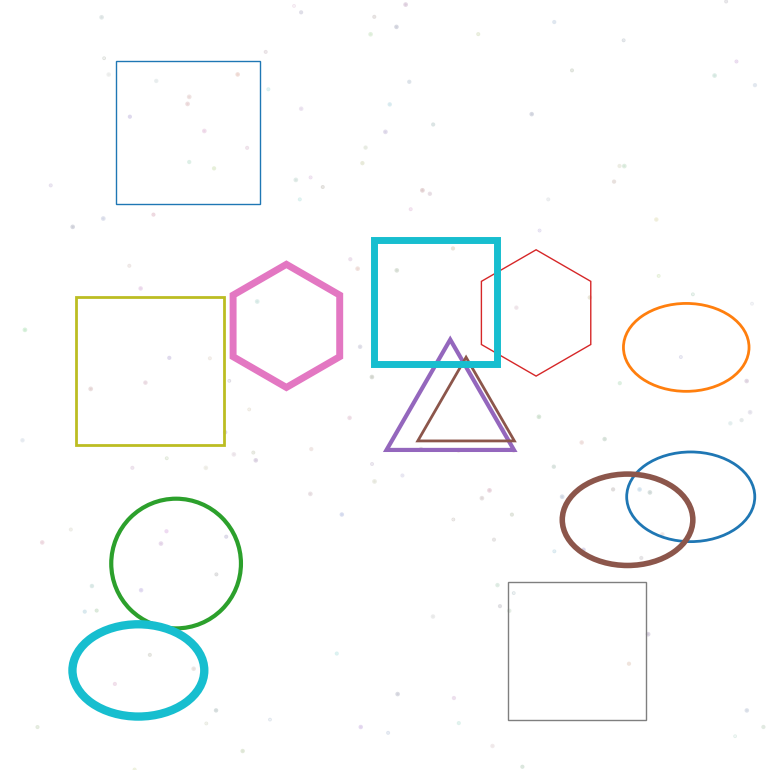[{"shape": "square", "thickness": 0.5, "radius": 0.46, "center": [0.244, 0.828]}, {"shape": "oval", "thickness": 1, "radius": 0.42, "center": [0.897, 0.355]}, {"shape": "oval", "thickness": 1, "radius": 0.41, "center": [0.891, 0.549]}, {"shape": "circle", "thickness": 1.5, "radius": 0.42, "center": [0.229, 0.268]}, {"shape": "hexagon", "thickness": 0.5, "radius": 0.41, "center": [0.696, 0.594]}, {"shape": "triangle", "thickness": 1.5, "radius": 0.48, "center": [0.585, 0.463]}, {"shape": "triangle", "thickness": 1, "radius": 0.36, "center": [0.605, 0.464]}, {"shape": "oval", "thickness": 2, "radius": 0.42, "center": [0.815, 0.325]}, {"shape": "hexagon", "thickness": 2.5, "radius": 0.4, "center": [0.372, 0.577]}, {"shape": "square", "thickness": 0.5, "radius": 0.45, "center": [0.749, 0.154]}, {"shape": "square", "thickness": 1, "radius": 0.48, "center": [0.194, 0.518]}, {"shape": "oval", "thickness": 3, "radius": 0.43, "center": [0.18, 0.129]}, {"shape": "square", "thickness": 2.5, "radius": 0.4, "center": [0.565, 0.608]}]